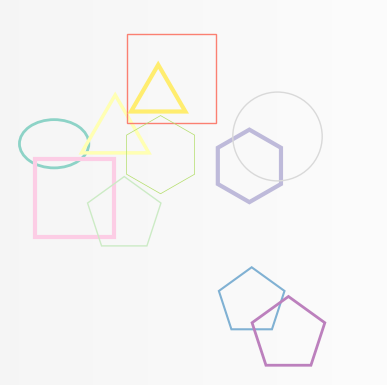[{"shape": "oval", "thickness": 2, "radius": 0.45, "center": [0.14, 0.627]}, {"shape": "triangle", "thickness": 2.5, "radius": 0.5, "center": [0.297, 0.653]}, {"shape": "hexagon", "thickness": 3, "radius": 0.47, "center": [0.644, 0.569]}, {"shape": "square", "thickness": 1, "radius": 0.58, "center": [0.443, 0.796]}, {"shape": "pentagon", "thickness": 1.5, "radius": 0.45, "center": [0.649, 0.217]}, {"shape": "hexagon", "thickness": 0.5, "radius": 0.51, "center": [0.414, 0.598]}, {"shape": "square", "thickness": 3, "radius": 0.51, "center": [0.192, 0.486]}, {"shape": "circle", "thickness": 1, "radius": 0.58, "center": [0.716, 0.645]}, {"shape": "pentagon", "thickness": 2, "radius": 0.49, "center": [0.744, 0.131]}, {"shape": "pentagon", "thickness": 1, "radius": 0.5, "center": [0.321, 0.442]}, {"shape": "triangle", "thickness": 3, "radius": 0.4, "center": [0.408, 0.751]}]